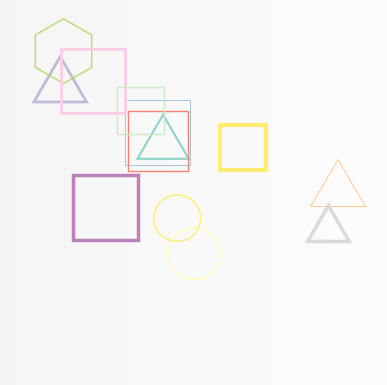[{"shape": "triangle", "thickness": 1.5, "radius": 0.38, "center": [0.421, 0.626]}, {"shape": "circle", "thickness": 1, "radius": 0.34, "center": [0.501, 0.341]}, {"shape": "triangle", "thickness": 2, "radius": 0.39, "center": [0.155, 0.774]}, {"shape": "square", "thickness": 1, "radius": 0.39, "center": [0.408, 0.633]}, {"shape": "square", "thickness": 0.5, "radius": 0.42, "center": [0.407, 0.655]}, {"shape": "triangle", "thickness": 0.5, "radius": 0.41, "center": [0.872, 0.504]}, {"shape": "hexagon", "thickness": 1, "radius": 0.42, "center": [0.164, 0.867]}, {"shape": "square", "thickness": 2, "radius": 0.41, "center": [0.24, 0.79]}, {"shape": "triangle", "thickness": 2.5, "radius": 0.31, "center": [0.848, 0.404]}, {"shape": "square", "thickness": 2.5, "radius": 0.42, "center": [0.273, 0.461]}, {"shape": "square", "thickness": 1, "radius": 0.3, "center": [0.362, 0.713]}, {"shape": "circle", "thickness": 1, "radius": 0.3, "center": [0.457, 0.433]}, {"shape": "square", "thickness": 3, "radius": 0.3, "center": [0.627, 0.617]}]